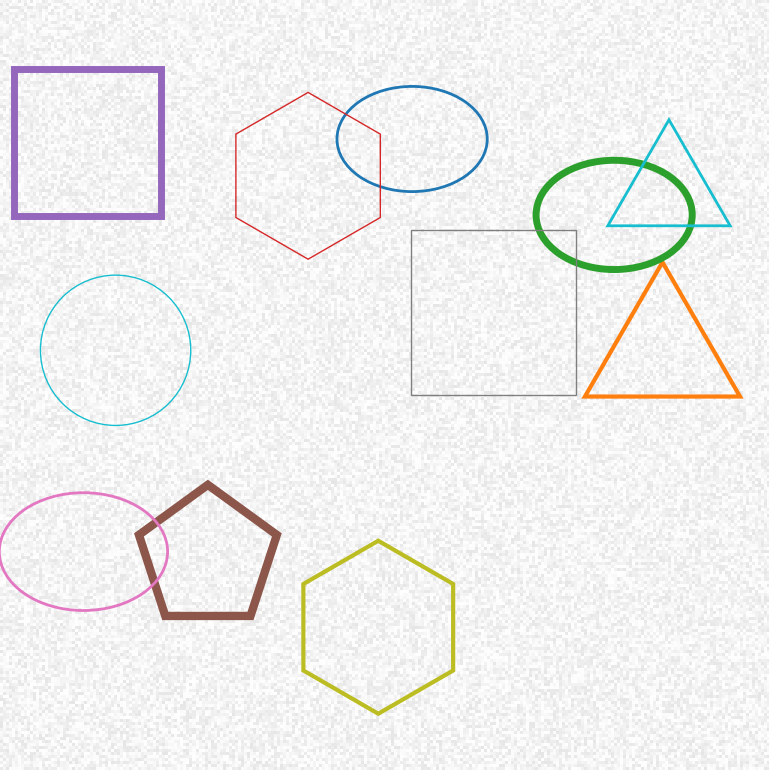[{"shape": "oval", "thickness": 1, "radius": 0.49, "center": [0.535, 0.819]}, {"shape": "triangle", "thickness": 1.5, "radius": 0.58, "center": [0.86, 0.543]}, {"shape": "oval", "thickness": 2.5, "radius": 0.51, "center": [0.798, 0.721]}, {"shape": "hexagon", "thickness": 0.5, "radius": 0.54, "center": [0.4, 0.772]}, {"shape": "square", "thickness": 2.5, "radius": 0.48, "center": [0.114, 0.815]}, {"shape": "pentagon", "thickness": 3, "radius": 0.47, "center": [0.27, 0.276]}, {"shape": "oval", "thickness": 1, "radius": 0.55, "center": [0.108, 0.284]}, {"shape": "square", "thickness": 0.5, "radius": 0.54, "center": [0.641, 0.595]}, {"shape": "hexagon", "thickness": 1.5, "radius": 0.56, "center": [0.491, 0.185]}, {"shape": "circle", "thickness": 0.5, "radius": 0.49, "center": [0.15, 0.545]}, {"shape": "triangle", "thickness": 1, "radius": 0.46, "center": [0.869, 0.753]}]